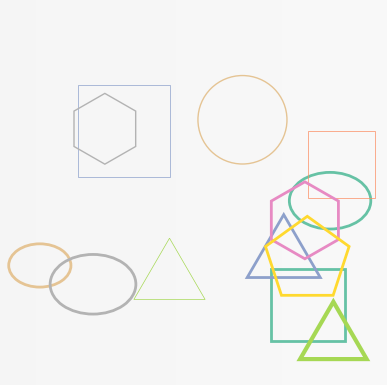[{"shape": "oval", "thickness": 2, "radius": 0.53, "center": [0.852, 0.479]}, {"shape": "square", "thickness": 2, "radius": 0.47, "center": [0.795, 0.208]}, {"shape": "square", "thickness": 0.5, "radius": 0.43, "center": [0.882, 0.573]}, {"shape": "square", "thickness": 0.5, "radius": 0.6, "center": [0.319, 0.659]}, {"shape": "triangle", "thickness": 2, "radius": 0.54, "center": [0.732, 0.334]}, {"shape": "hexagon", "thickness": 2, "radius": 0.5, "center": [0.787, 0.428]}, {"shape": "triangle", "thickness": 0.5, "radius": 0.53, "center": [0.437, 0.275]}, {"shape": "triangle", "thickness": 3, "radius": 0.5, "center": [0.86, 0.117]}, {"shape": "pentagon", "thickness": 2, "radius": 0.57, "center": [0.793, 0.325]}, {"shape": "circle", "thickness": 1, "radius": 0.57, "center": [0.626, 0.689]}, {"shape": "oval", "thickness": 2, "radius": 0.4, "center": [0.103, 0.31]}, {"shape": "oval", "thickness": 2, "radius": 0.55, "center": [0.24, 0.262]}, {"shape": "hexagon", "thickness": 1, "radius": 0.46, "center": [0.271, 0.666]}]